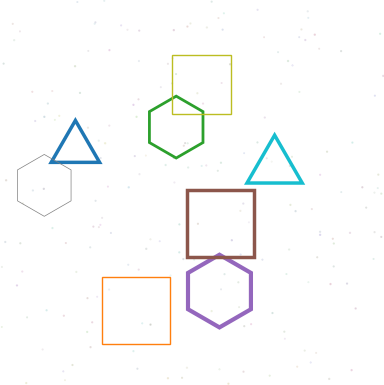[{"shape": "triangle", "thickness": 2.5, "radius": 0.36, "center": [0.196, 0.615]}, {"shape": "square", "thickness": 1, "radius": 0.44, "center": [0.353, 0.193]}, {"shape": "hexagon", "thickness": 2, "radius": 0.4, "center": [0.458, 0.67]}, {"shape": "hexagon", "thickness": 3, "radius": 0.47, "center": [0.57, 0.244]}, {"shape": "square", "thickness": 2.5, "radius": 0.43, "center": [0.572, 0.42]}, {"shape": "hexagon", "thickness": 0.5, "radius": 0.4, "center": [0.115, 0.518]}, {"shape": "square", "thickness": 1, "radius": 0.38, "center": [0.523, 0.781]}, {"shape": "triangle", "thickness": 2.5, "radius": 0.41, "center": [0.713, 0.566]}]